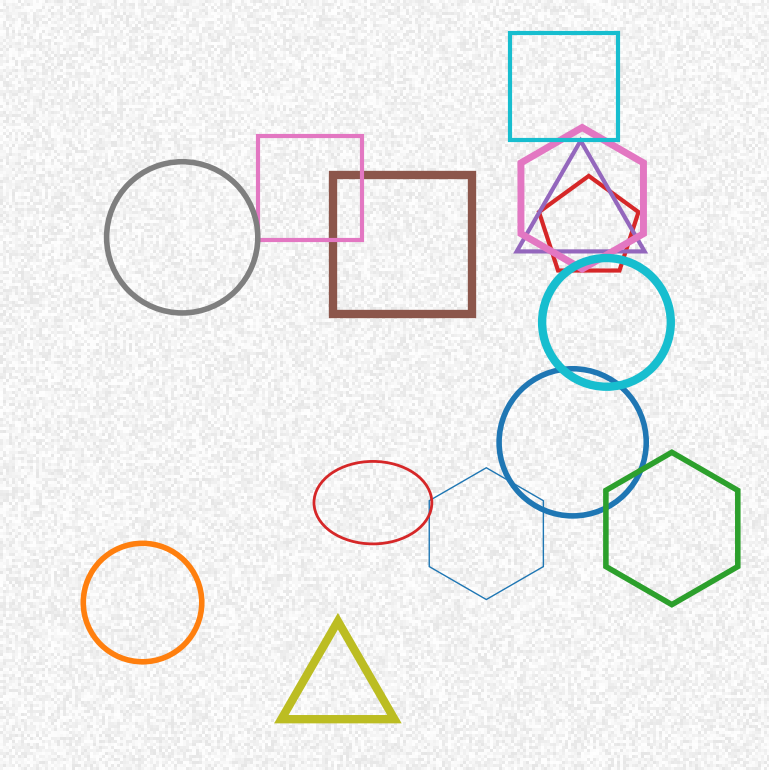[{"shape": "circle", "thickness": 2, "radius": 0.48, "center": [0.744, 0.426]}, {"shape": "hexagon", "thickness": 0.5, "radius": 0.43, "center": [0.632, 0.307]}, {"shape": "circle", "thickness": 2, "radius": 0.38, "center": [0.185, 0.217]}, {"shape": "hexagon", "thickness": 2, "radius": 0.49, "center": [0.873, 0.314]}, {"shape": "oval", "thickness": 1, "radius": 0.38, "center": [0.484, 0.347]}, {"shape": "pentagon", "thickness": 1.5, "radius": 0.34, "center": [0.765, 0.704]}, {"shape": "triangle", "thickness": 1.5, "radius": 0.48, "center": [0.754, 0.721]}, {"shape": "square", "thickness": 3, "radius": 0.45, "center": [0.523, 0.682]}, {"shape": "hexagon", "thickness": 2.5, "radius": 0.46, "center": [0.756, 0.743]}, {"shape": "square", "thickness": 1.5, "radius": 0.34, "center": [0.403, 0.756]}, {"shape": "circle", "thickness": 2, "radius": 0.49, "center": [0.237, 0.692]}, {"shape": "triangle", "thickness": 3, "radius": 0.42, "center": [0.439, 0.108]}, {"shape": "square", "thickness": 1.5, "radius": 0.35, "center": [0.732, 0.887]}, {"shape": "circle", "thickness": 3, "radius": 0.42, "center": [0.788, 0.581]}]